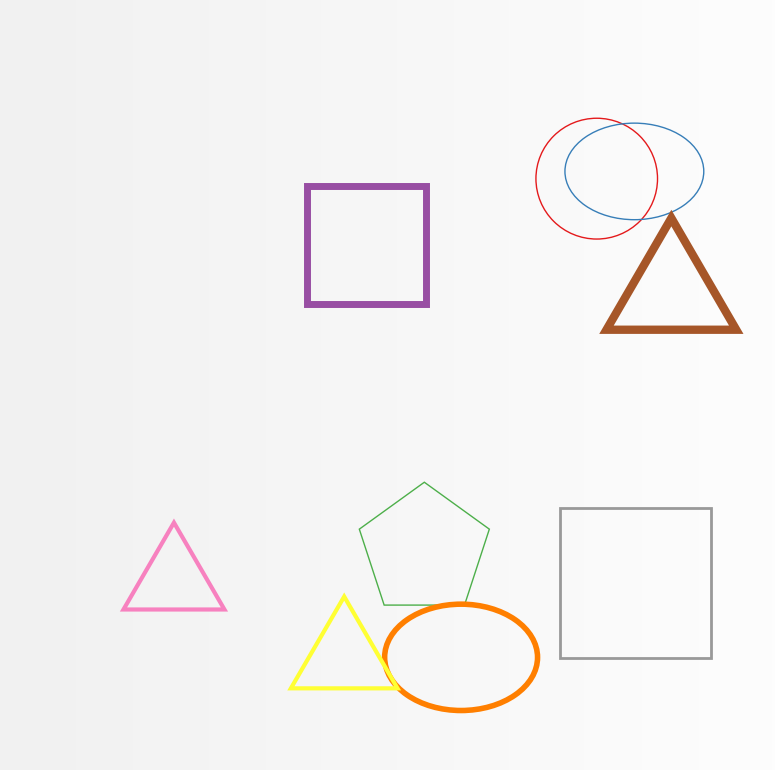[{"shape": "circle", "thickness": 0.5, "radius": 0.39, "center": [0.77, 0.768]}, {"shape": "oval", "thickness": 0.5, "radius": 0.45, "center": [0.819, 0.777]}, {"shape": "pentagon", "thickness": 0.5, "radius": 0.44, "center": [0.548, 0.286]}, {"shape": "square", "thickness": 2.5, "radius": 0.38, "center": [0.473, 0.682]}, {"shape": "oval", "thickness": 2, "radius": 0.49, "center": [0.595, 0.146]}, {"shape": "triangle", "thickness": 1.5, "radius": 0.4, "center": [0.444, 0.146]}, {"shape": "triangle", "thickness": 3, "radius": 0.48, "center": [0.866, 0.62]}, {"shape": "triangle", "thickness": 1.5, "radius": 0.38, "center": [0.224, 0.246]}, {"shape": "square", "thickness": 1, "radius": 0.49, "center": [0.82, 0.243]}]